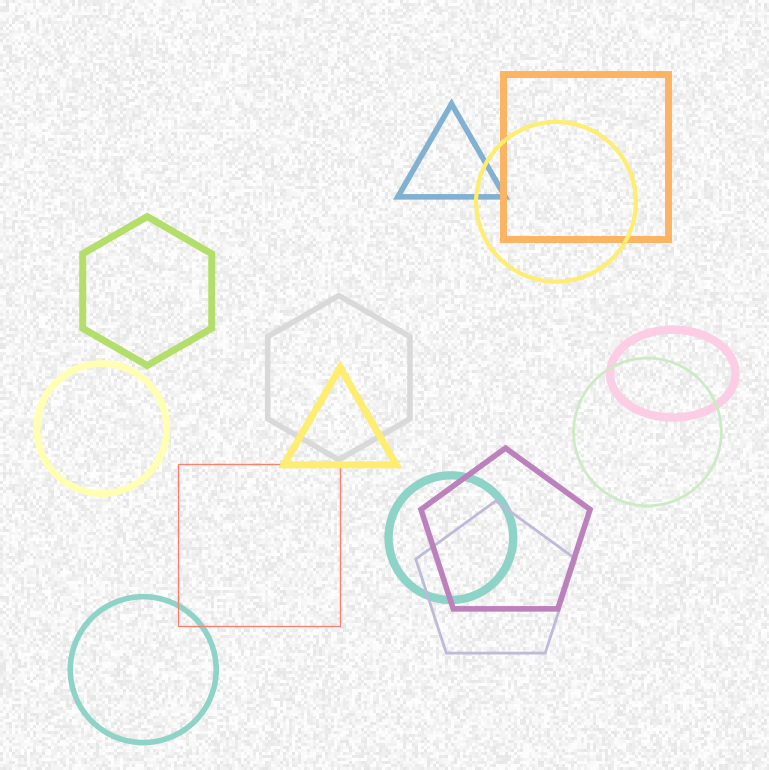[{"shape": "circle", "thickness": 3, "radius": 0.4, "center": [0.586, 0.302]}, {"shape": "circle", "thickness": 2, "radius": 0.47, "center": [0.186, 0.13]}, {"shape": "circle", "thickness": 2.5, "radius": 0.42, "center": [0.132, 0.443]}, {"shape": "pentagon", "thickness": 1, "radius": 0.55, "center": [0.644, 0.24]}, {"shape": "square", "thickness": 0.5, "radius": 0.53, "center": [0.337, 0.292]}, {"shape": "triangle", "thickness": 2, "radius": 0.4, "center": [0.586, 0.785]}, {"shape": "square", "thickness": 2.5, "radius": 0.53, "center": [0.761, 0.797]}, {"shape": "hexagon", "thickness": 2.5, "radius": 0.48, "center": [0.191, 0.622]}, {"shape": "oval", "thickness": 3, "radius": 0.41, "center": [0.874, 0.515]}, {"shape": "hexagon", "thickness": 2, "radius": 0.53, "center": [0.44, 0.509]}, {"shape": "pentagon", "thickness": 2, "radius": 0.58, "center": [0.657, 0.303]}, {"shape": "circle", "thickness": 1, "radius": 0.48, "center": [0.841, 0.439]}, {"shape": "circle", "thickness": 1.5, "radius": 0.52, "center": [0.722, 0.738]}, {"shape": "triangle", "thickness": 2.5, "radius": 0.42, "center": [0.442, 0.438]}]